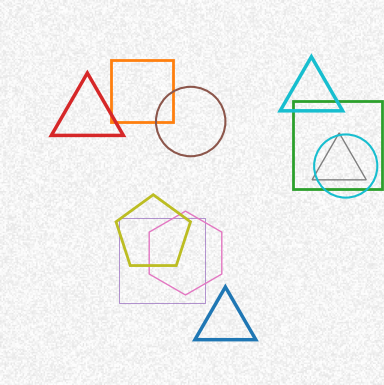[{"shape": "triangle", "thickness": 2.5, "radius": 0.46, "center": [0.585, 0.163]}, {"shape": "square", "thickness": 2, "radius": 0.4, "center": [0.368, 0.765]}, {"shape": "square", "thickness": 2, "radius": 0.57, "center": [0.876, 0.624]}, {"shape": "triangle", "thickness": 2.5, "radius": 0.54, "center": [0.227, 0.702]}, {"shape": "square", "thickness": 0.5, "radius": 0.55, "center": [0.42, 0.323]}, {"shape": "circle", "thickness": 1.5, "radius": 0.45, "center": [0.495, 0.684]}, {"shape": "hexagon", "thickness": 1, "radius": 0.54, "center": [0.482, 0.343]}, {"shape": "triangle", "thickness": 1, "radius": 0.41, "center": [0.881, 0.574]}, {"shape": "pentagon", "thickness": 2, "radius": 0.51, "center": [0.398, 0.393]}, {"shape": "triangle", "thickness": 2.5, "radius": 0.47, "center": [0.809, 0.759]}, {"shape": "circle", "thickness": 1.5, "radius": 0.41, "center": [0.898, 0.569]}]